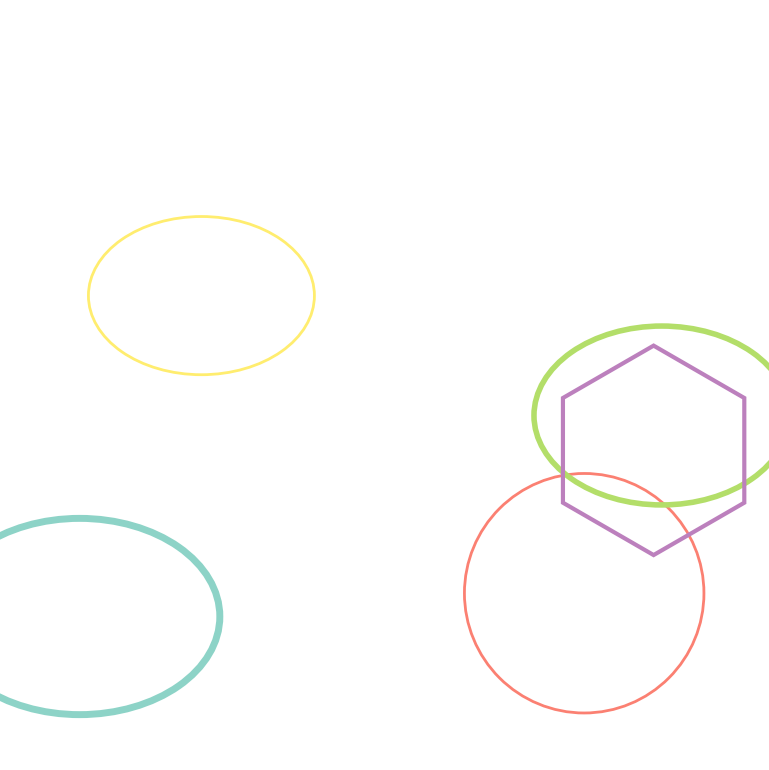[{"shape": "oval", "thickness": 2.5, "radius": 0.91, "center": [0.103, 0.199]}, {"shape": "circle", "thickness": 1, "radius": 0.78, "center": [0.759, 0.23]}, {"shape": "oval", "thickness": 2, "radius": 0.83, "center": [0.859, 0.46]}, {"shape": "hexagon", "thickness": 1.5, "radius": 0.68, "center": [0.849, 0.415]}, {"shape": "oval", "thickness": 1, "radius": 0.73, "center": [0.262, 0.616]}]